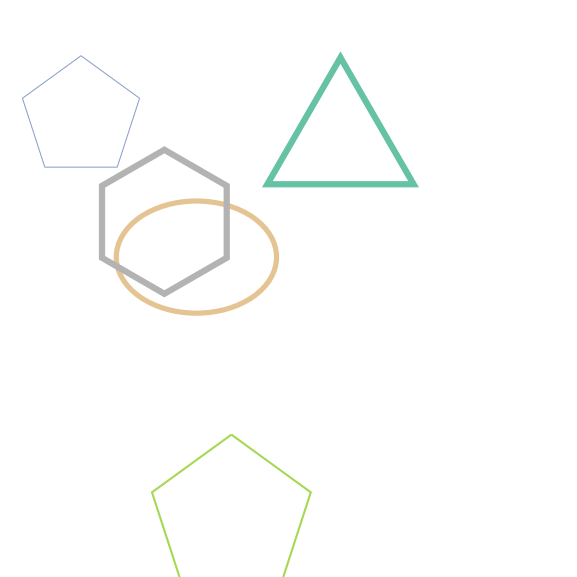[{"shape": "triangle", "thickness": 3, "radius": 0.73, "center": [0.59, 0.753]}, {"shape": "pentagon", "thickness": 0.5, "radius": 0.53, "center": [0.14, 0.796]}, {"shape": "pentagon", "thickness": 1, "radius": 0.72, "center": [0.401, 0.102]}, {"shape": "oval", "thickness": 2.5, "radius": 0.69, "center": [0.34, 0.554]}, {"shape": "hexagon", "thickness": 3, "radius": 0.62, "center": [0.285, 0.615]}]